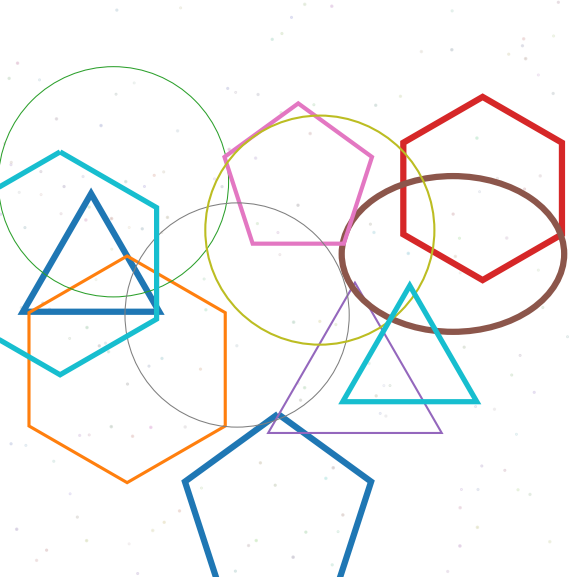[{"shape": "triangle", "thickness": 3, "radius": 0.68, "center": [0.158, 0.527]}, {"shape": "pentagon", "thickness": 3, "radius": 0.85, "center": [0.481, 0.113]}, {"shape": "hexagon", "thickness": 1.5, "radius": 0.98, "center": [0.22, 0.36]}, {"shape": "circle", "thickness": 0.5, "radius": 1.0, "center": [0.196, 0.684]}, {"shape": "hexagon", "thickness": 3, "radius": 0.79, "center": [0.836, 0.673]}, {"shape": "triangle", "thickness": 1, "radius": 0.87, "center": [0.615, 0.336]}, {"shape": "oval", "thickness": 3, "radius": 0.96, "center": [0.784, 0.559]}, {"shape": "pentagon", "thickness": 2, "radius": 0.67, "center": [0.516, 0.686]}, {"shape": "circle", "thickness": 0.5, "radius": 0.97, "center": [0.411, 0.454]}, {"shape": "circle", "thickness": 1, "radius": 0.99, "center": [0.554, 0.601]}, {"shape": "triangle", "thickness": 2.5, "radius": 0.67, "center": [0.71, 0.371]}, {"shape": "hexagon", "thickness": 2.5, "radius": 0.96, "center": [0.104, 0.543]}]